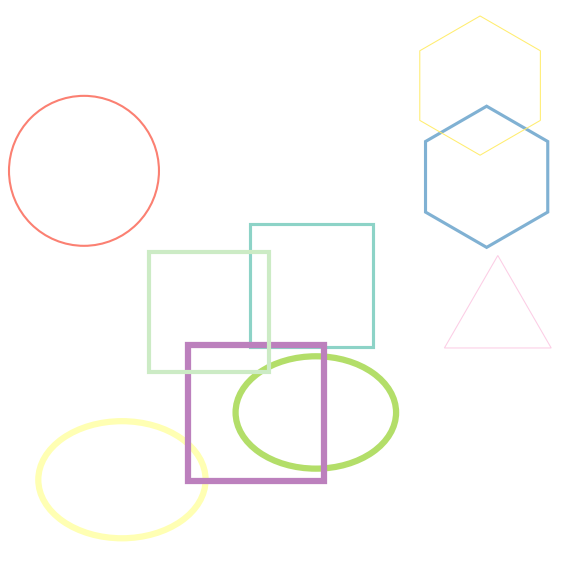[{"shape": "square", "thickness": 1.5, "radius": 0.53, "center": [0.539, 0.504]}, {"shape": "oval", "thickness": 3, "radius": 0.72, "center": [0.211, 0.168]}, {"shape": "circle", "thickness": 1, "radius": 0.65, "center": [0.145, 0.703]}, {"shape": "hexagon", "thickness": 1.5, "radius": 0.61, "center": [0.843, 0.693]}, {"shape": "oval", "thickness": 3, "radius": 0.69, "center": [0.547, 0.285]}, {"shape": "triangle", "thickness": 0.5, "radius": 0.53, "center": [0.862, 0.45]}, {"shape": "square", "thickness": 3, "radius": 0.59, "center": [0.443, 0.283]}, {"shape": "square", "thickness": 2, "radius": 0.52, "center": [0.361, 0.459]}, {"shape": "hexagon", "thickness": 0.5, "radius": 0.6, "center": [0.831, 0.851]}]